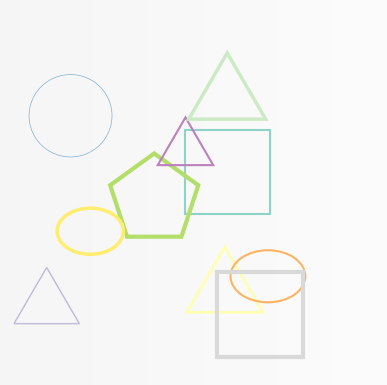[{"shape": "square", "thickness": 1.5, "radius": 0.55, "center": [0.586, 0.553]}, {"shape": "triangle", "thickness": 2, "radius": 0.57, "center": [0.58, 0.245]}, {"shape": "triangle", "thickness": 1, "radius": 0.49, "center": [0.12, 0.208]}, {"shape": "circle", "thickness": 0.5, "radius": 0.54, "center": [0.182, 0.699]}, {"shape": "oval", "thickness": 1.5, "radius": 0.48, "center": [0.691, 0.282]}, {"shape": "pentagon", "thickness": 3, "radius": 0.6, "center": [0.398, 0.482]}, {"shape": "square", "thickness": 3, "radius": 0.56, "center": [0.67, 0.183]}, {"shape": "triangle", "thickness": 1.5, "radius": 0.41, "center": [0.479, 0.612]}, {"shape": "triangle", "thickness": 2.5, "radius": 0.57, "center": [0.586, 0.748]}, {"shape": "oval", "thickness": 2.5, "radius": 0.43, "center": [0.233, 0.399]}]